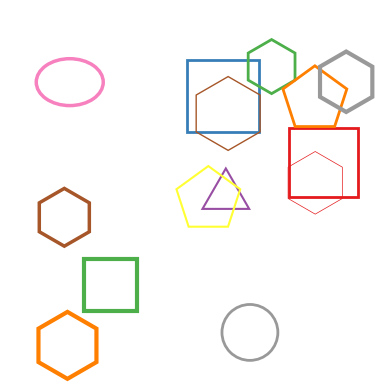[{"shape": "square", "thickness": 2, "radius": 0.45, "center": [0.84, 0.578]}, {"shape": "hexagon", "thickness": 0.5, "radius": 0.41, "center": [0.819, 0.525]}, {"shape": "square", "thickness": 2, "radius": 0.47, "center": [0.58, 0.75]}, {"shape": "hexagon", "thickness": 2, "radius": 0.35, "center": [0.705, 0.827]}, {"shape": "square", "thickness": 3, "radius": 0.34, "center": [0.287, 0.26]}, {"shape": "triangle", "thickness": 1.5, "radius": 0.35, "center": [0.587, 0.492]}, {"shape": "hexagon", "thickness": 3, "radius": 0.43, "center": [0.175, 0.103]}, {"shape": "pentagon", "thickness": 2, "radius": 0.44, "center": [0.818, 0.742]}, {"shape": "pentagon", "thickness": 1.5, "radius": 0.44, "center": [0.541, 0.482]}, {"shape": "hexagon", "thickness": 2.5, "radius": 0.38, "center": [0.167, 0.436]}, {"shape": "hexagon", "thickness": 1, "radius": 0.48, "center": [0.593, 0.705]}, {"shape": "oval", "thickness": 2.5, "radius": 0.43, "center": [0.181, 0.787]}, {"shape": "circle", "thickness": 2, "radius": 0.36, "center": [0.649, 0.137]}, {"shape": "hexagon", "thickness": 3, "radius": 0.39, "center": [0.899, 0.788]}]